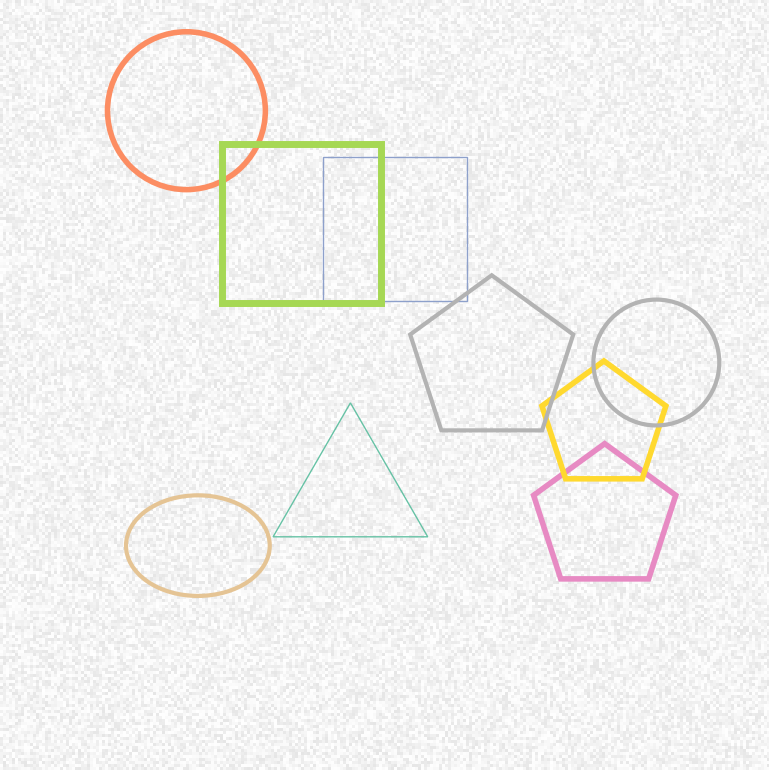[{"shape": "triangle", "thickness": 0.5, "radius": 0.58, "center": [0.455, 0.361]}, {"shape": "circle", "thickness": 2, "radius": 0.51, "center": [0.242, 0.856]}, {"shape": "square", "thickness": 0.5, "radius": 0.47, "center": [0.513, 0.703]}, {"shape": "pentagon", "thickness": 2, "radius": 0.49, "center": [0.785, 0.327]}, {"shape": "square", "thickness": 2.5, "radius": 0.51, "center": [0.391, 0.71]}, {"shape": "pentagon", "thickness": 2, "radius": 0.42, "center": [0.784, 0.447]}, {"shape": "oval", "thickness": 1.5, "radius": 0.47, "center": [0.257, 0.291]}, {"shape": "pentagon", "thickness": 1.5, "radius": 0.56, "center": [0.639, 0.531]}, {"shape": "circle", "thickness": 1.5, "radius": 0.41, "center": [0.852, 0.529]}]